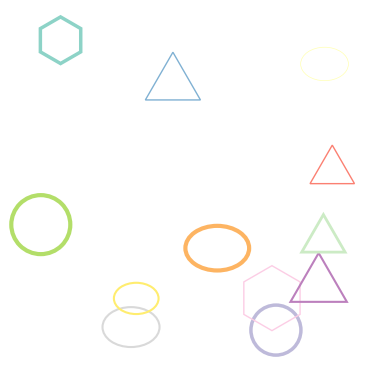[{"shape": "hexagon", "thickness": 2.5, "radius": 0.3, "center": [0.157, 0.896]}, {"shape": "oval", "thickness": 0.5, "radius": 0.31, "center": [0.843, 0.834]}, {"shape": "circle", "thickness": 2.5, "radius": 0.32, "center": [0.717, 0.143]}, {"shape": "triangle", "thickness": 1, "radius": 0.33, "center": [0.863, 0.556]}, {"shape": "triangle", "thickness": 1, "radius": 0.41, "center": [0.449, 0.782]}, {"shape": "oval", "thickness": 3, "radius": 0.41, "center": [0.564, 0.355]}, {"shape": "circle", "thickness": 3, "radius": 0.38, "center": [0.106, 0.417]}, {"shape": "hexagon", "thickness": 1, "radius": 0.42, "center": [0.706, 0.226]}, {"shape": "oval", "thickness": 1.5, "radius": 0.37, "center": [0.34, 0.15]}, {"shape": "triangle", "thickness": 1.5, "radius": 0.42, "center": [0.828, 0.258]}, {"shape": "triangle", "thickness": 2, "radius": 0.33, "center": [0.84, 0.378]}, {"shape": "oval", "thickness": 1.5, "radius": 0.29, "center": [0.354, 0.225]}]